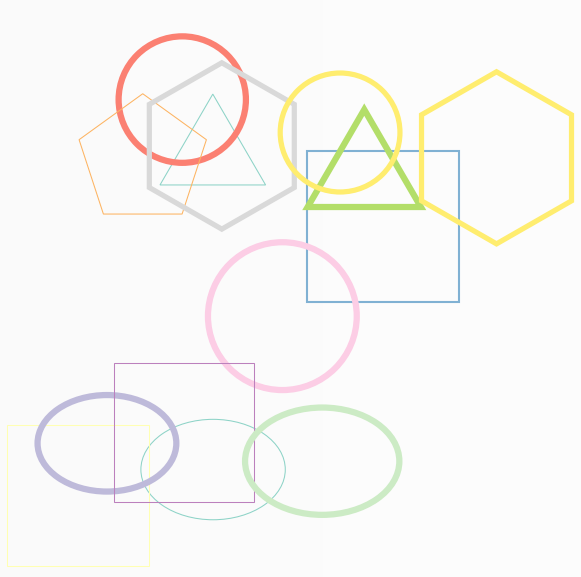[{"shape": "oval", "thickness": 0.5, "radius": 0.62, "center": [0.367, 0.186]}, {"shape": "triangle", "thickness": 0.5, "radius": 0.52, "center": [0.366, 0.731]}, {"shape": "square", "thickness": 0.5, "radius": 0.61, "center": [0.135, 0.142]}, {"shape": "oval", "thickness": 3, "radius": 0.6, "center": [0.184, 0.232]}, {"shape": "circle", "thickness": 3, "radius": 0.55, "center": [0.314, 0.827]}, {"shape": "square", "thickness": 1, "radius": 0.66, "center": [0.659, 0.607]}, {"shape": "pentagon", "thickness": 0.5, "radius": 0.58, "center": [0.246, 0.722]}, {"shape": "triangle", "thickness": 3, "radius": 0.56, "center": [0.627, 0.697]}, {"shape": "circle", "thickness": 3, "radius": 0.64, "center": [0.486, 0.452]}, {"shape": "hexagon", "thickness": 2.5, "radius": 0.72, "center": [0.382, 0.746]}, {"shape": "square", "thickness": 0.5, "radius": 0.6, "center": [0.316, 0.251]}, {"shape": "oval", "thickness": 3, "radius": 0.66, "center": [0.554, 0.201]}, {"shape": "hexagon", "thickness": 2.5, "radius": 0.74, "center": [0.854, 0.726]}, {"shape": "circle", "thickness": 2.5, "radius": 0.52, "center": [0.585, 0.77]}]